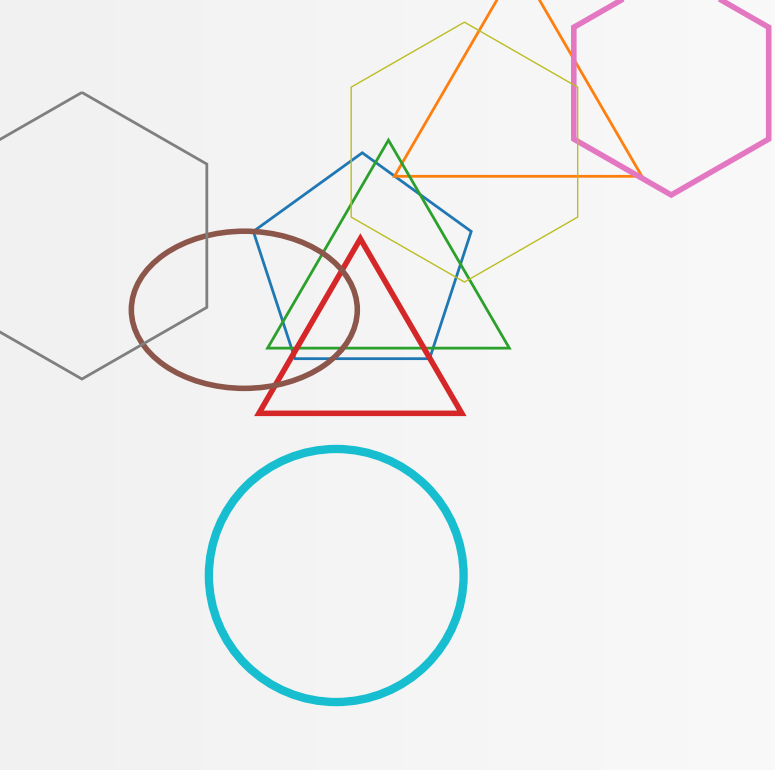[{"shape": "pentagon", "thickness": 1, "radius": 0.74, "center": [0.467, 0.654]}, {"shape": "triangle", "thickness": 1, "radius": 0.92, "center": [0.669, 0.863]}, {"shape": "triangle", "thickness": 1, "radius": 0.9, "center": [0.501, 0.638]}, {"shape": "triangle", "thickness": 2, "radius": 0.76, "center": [0.465, 0.539]}, {"shape": "oval", "thickness": 2, "radius": 0.73, "center": [0.315, 0.598]}, {"shape": "hexagon", "thickness": 2, "radius": 0.73, "center": [0.866, 0.892]}, {"shape": "hexagon", "thickness": 1, "radius": 0.93, "center": [0.106, 0.694]}, {"shape": "hexagon", "thickness": 0.5, "radius": 0.84, "center": [0.599, 0.802]}, {"shape": "circle", "thickness": 3, "radius": 0.82, "center": [0.434, 0.253]}]